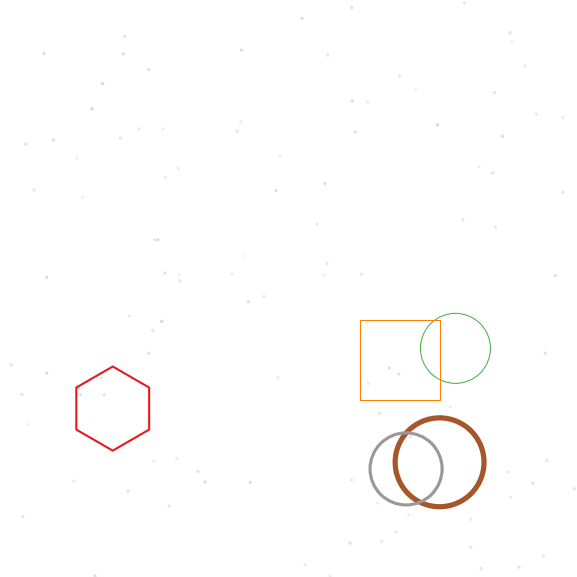[{"shape": "hexagon", "thickness": 1, "radius": 0.36, "center": [0.195, 0.292]}, {"shape": "circle", "thickness": 0.5, "radius": 0.3, "center": [0.789, 0.396]}, {"shape": "square", "thickness": 0.5, "radius": 0.35, "center": [0.692, 0.376]}, {"shape": "circle", "thickness": 2.5, "radius": 0.38, "center": [0.761, 0.199]}, {"shape": "circle", "thickness": 1.5, "radius": 0.31, "center": [0.703, 0.187]}]